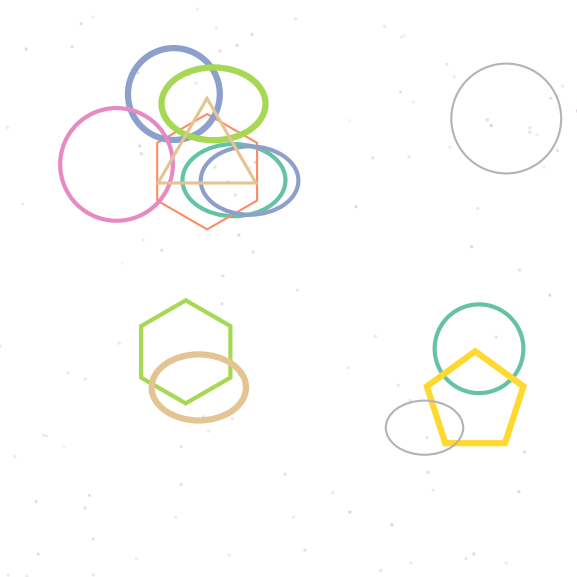[{"shape": "oval", "thickness": 2, "radius": 0.45, "center": [0.405, 0.687]}, {"shape": "circle", "thickness": 2, "radius": 0.38, "center": [0.829, 0.395]}, {"shape": "hexagon", "thickness": 1, "radius": 0.5, "center": [0.359, 0.702]}, {"shape": "oval", "thickness": 2, "radius": 0.42, "center": [0.432, 0.687]}, {"shape": "circle", "thickness": 3, "radius": 0.4, "center": [0.301, 0.836]}, {"shape": "circle", "thickness": 2, "radius": 0.49, "center": [0.202, 0.714]}, {"shape": "hexagon", "thickness": 2, "radius": 0.45, "center": [0.322, 0.39]}, {"shape": "oval", "thickness": 3, "radius": 0.45, "center": [0.37, 0.819]}, {"shape": "pentagon", "thickness": 3, "radius": 0.44, "center": [0.823, 0.303]}, {"shape": "oval", "thickness": 3, "radius": 0.41, "center": [0.344, 0.328]}, {"shape": "triangle", "thickness": 1.5, "radius": 0.49, "center": [0.358, 0.731]}, {"shape": "oval", "thickness": 1, "radius": 0.33, "center": [0.735, 0.259]}, {"shape": "circle", "thickness": 1, "radius": 0.48, "center": [0.877, 0.794]}]